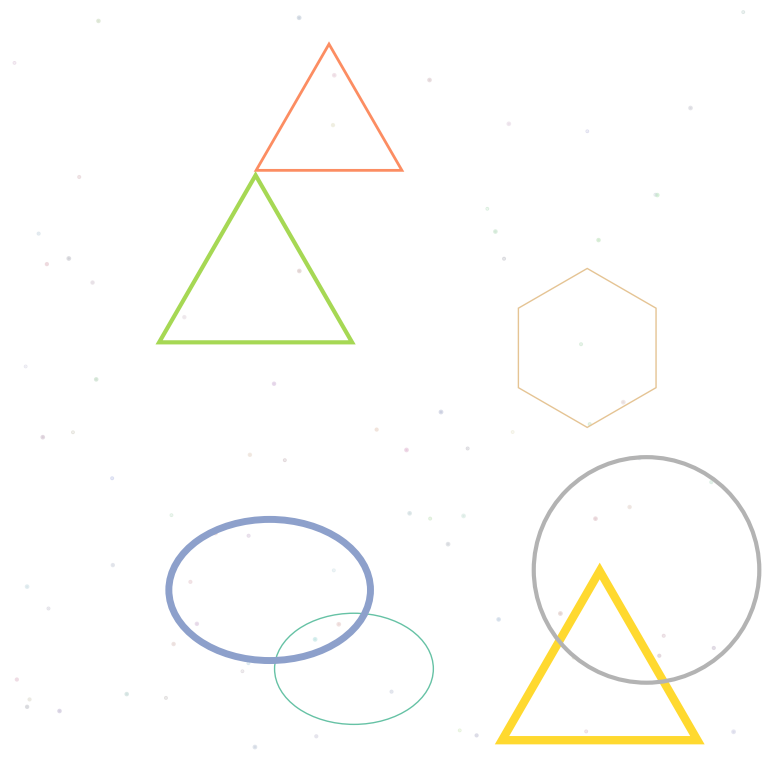[{"shape": "oval", "thickness": 0.5, "radius": 0.52, "center": [0.46, 0.131]}, {"shape": "triangle", "thickness": 1, "radius": 0.55, "center": [0.427, 0.833]}, {"shape": "oval", "thickness": 2.5, "radius": 0.65, "center": [0.35, 0.234]}, {"shape": "triangle", "thickness": 1.5, "radius": 0.72, "center": [0.332, 0.628]}, {"shape": "triangle", "thickness": 3, "radius": 0.73, "center": [0.779, 0.112]}, {"shape": "hexagon", "thickness": 0.5, "radius": 0.52, "center": [0.763, 0.548]}, {"shape": "circle", "thickness": 1.5, "radius": 0.73, "center": [0.84, 0.26]}]